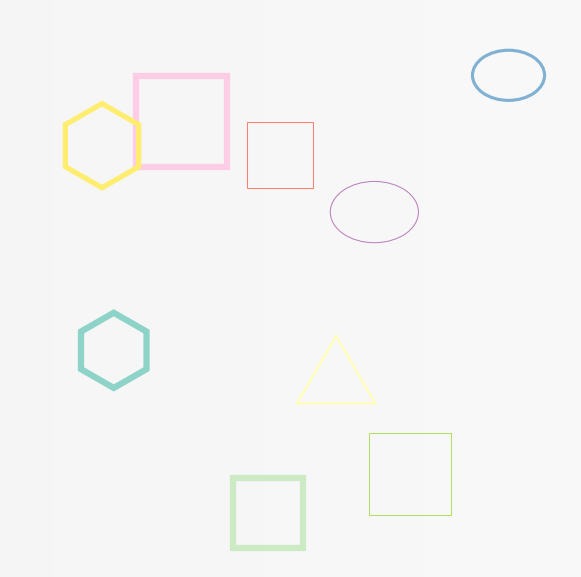[{"shape": "hexagon", "thickness": 3, "radius": 0.33, "center": [0.196, 0.392]}, {"shape": "triangle", "thickness": 1, "radius": 0.39, "center": [0.578, 0.339]}, {"shape": "square", "thickness": 0.5, "radius": 0.29, "center": [0.482, 0.73]}, {"shape": "oval", "thickness": 1.5, "radius": 0.31, "center": [0.875, 0.869]}, {"shape": "square", "thickness": 0.5, "radius": 0.35, "center": [0.705, 0.178]}, {"shape": "square", "thickness": 3, "radius": 0.39, "center": [0.313, 0.789]}, {"shape": "oval", "thickness": 0.5, "radius": 0.38, "center": [0.644, 0.632]}, {"shape": "square", "thickness": 3, "radius": 0.3, "center": [0.461, 0.111]}, {"shape": "hexagon", "thickness": 2.5, "radius": 0.36, "center": [0.176, 0.747]}]